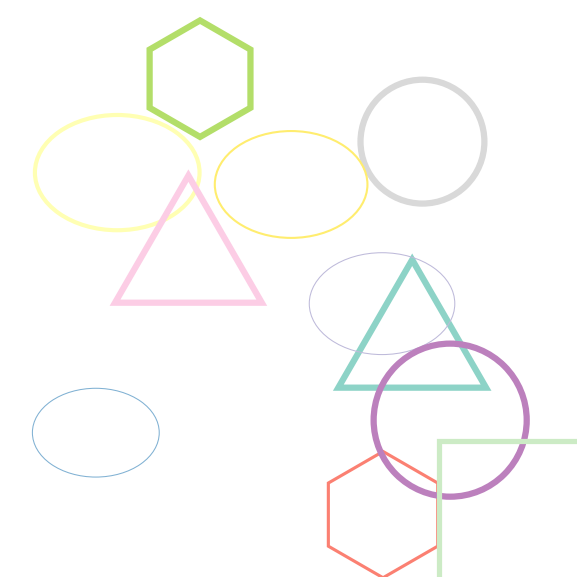[{"shape": "triangle", "thickness": 3, "radius": 0.74, "center": [0.714, 0.402]}, {"shape": "oval", "thickness": 2, "radius": 0.71, "center": [0.203, 0.7]}, {"shape": "oval", "thickness": 0.5, "radius": 0.63, "center": [0.662, 0.473]}, {"shape": "hexagon", "thickness": 1.5, "radius": 0.55, "center": [0.663, 0.108]}, {"shape": "oval", "thickness": 0.5, "radius": 0.55, "center": [0.166, 0.25]}, {"shape": "hexagon", "thickness": 3, "radius": 0.5, "center": [0.346, 0.863]}, {"shape": "triangle", "thickness": 3, "radius": 0.73, "center": [0.326, 0.548]}, {"shape": "circle", "thickness": 3, "radius": 0.54, "center": [0.732, 0.754]}, {"shape": "circle", "thickness": 3, "radius": 0.66, "center": [0.78, 0.272]}, {"shape": "square", "thickness": 2.5, "radius": 0.67, "center": [0.894, 0.101]}, {"shape": "oval", "thickness": 1, "radius": 0.66, "center": [0.504, 0.68]}]